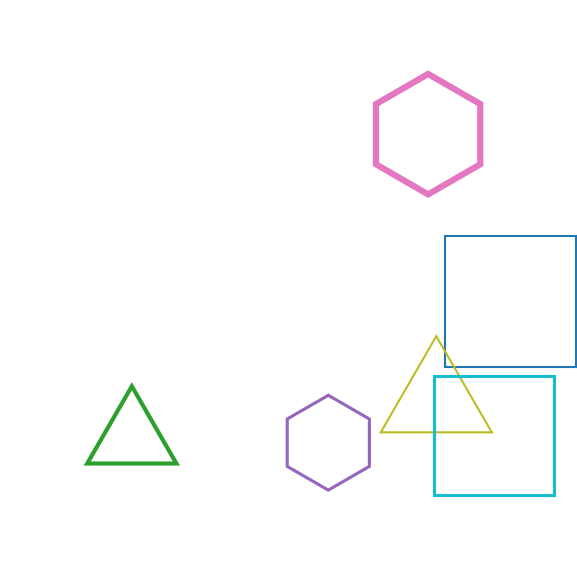[{"shape": "square", "thickness": 1, "radius": 0.56, "center": [0.884, 0.477]}, {"shape": "triangle", "thickness": 2, "radius": 0.45, "center": [0.228, 0.241]}, {"shape": "hexagon", "thickness": 1.5, "radius": 0.41, "center": [0.568, 0.233]}, {"shape": "hexagon", "thickness": 3, "radius": 0.52, "center": [0.741, 0.767]}, {"shape": "triangle", "thickness": 1, "radius": 0.55, "center": [0.755, 0.306]}, {"shape": "square", "thickness": 1.5, "radius": 0.52, "center": [0.856, 0.246]}]